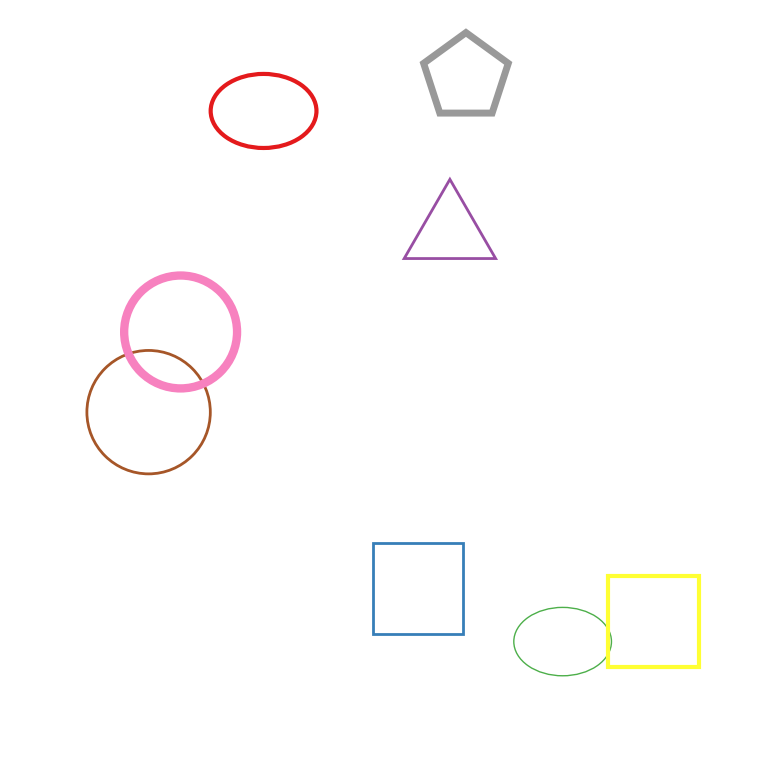[{"shape": "oval", "thickness": 1.5, "radius": 0.34, "center": [0.342, 0.856]}, {"shape": "square", "thickness": 1, "radius": 0.3, "center": [0.543, 0.235]}, {"shape": "oval", "thickness": 0.5, "radius": 0.32, "center": [0.731, 0.167]}, {"shape": "triangle", "thickness": 1, "radius": 0.34, "center": [0.584, 0.699]}, {"shape": "square", "thickness": 1.5, "radius": 0.3, "center": [0.849, 0.193]}, {"shape": "circle", "thickness": 1, "radius": 0.4, "center": [0.193, 0.465]}, {"shape": "circle", "thickness": 3, "radius": 0.37, "center": [0.235, 0.569]}, {"shape": "pentagon", "thickness": 2.5, "radius": 0.29, "center": [0.605, 0.9]}]